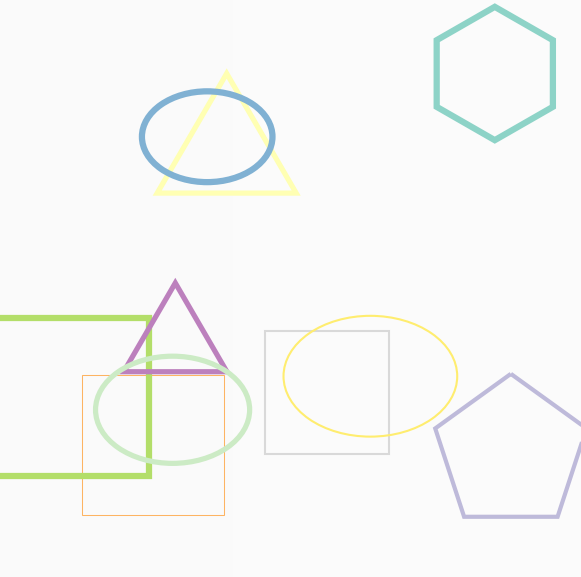[{"shape": "hexagon", "thickness": 3, "radius": 0.58, "center": [0.851, 0.872]}, {"shape": "triangle", "thickness": 2.5, "radius": 0.69, "center": [0.39, 0.734]}, {"shape": "pentagon", "thickness": 2, "radius": 0.68, "center": [0.879, 0.215]}, {"shape": "oval", "thickness": 3, "radius": 0.56, "center": [0.356, 0.762]}, {"shape": "square", "thickness": 0.5, "radius": 0.61, "center": [0.263, 0.229]}, {"shape": "square", "thickness": 3, "radius": 0.68, "center": [0.12, 0.312]}, {"shape": "square", "thickness": 1, "radius": 0.53, "center": [0.562, 0.32]}, {"shape": "triangle", "thickness": 2.5, "radius": 0.51, "center": [0.302, 0.407]}, {"shape": "oval", "thickness": 2.5, "radius": 0.66, "center": [0.297, 0.29]}, {"shape": "oval", "thickness": 1, "radius": 0.75, "center": [0.637, 0.348]}]